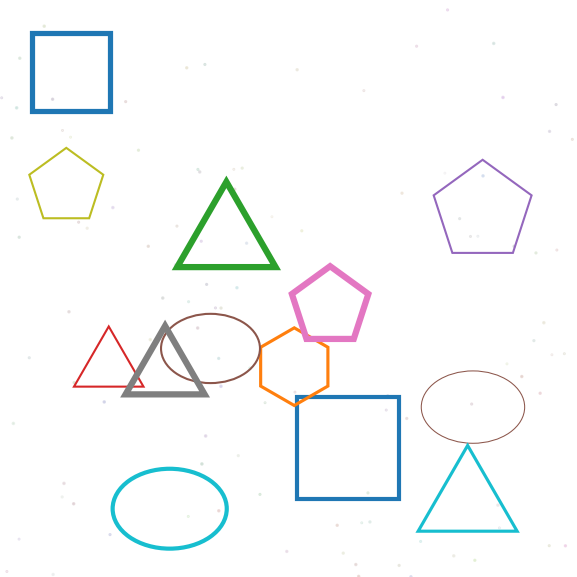[{"shape": "square", "thickness": 2.5, "radius": 0.34, "center": [0.122, 0.875]}, {"shape": "square", "thickness": 2, "radius": 0.44, "center": [0.603, 0.223]}, {"shape": "hexagon", "thickness": 1.5, "radius": 0.34, "center": [0.51, 0.364]}, {"shape": "triangle", "thickness": 3, "radius": 0.49, "center": [0.392, 0.586]}, {"shape": "triangle", "thickness": 1, "radius": 0.35, "center": [0.188, 0.364]}, {"shape": "pentagon", "thickness": 1, "radius": 0.45, "center": [0.836, 0.633]}, {"shape": "oval", "thickness": 1, "radius": 0.43, "center": [0.365, 0.396]}, {"shape": "oval", "thickness": 0.5, "radius": 0.45, "center": [0.819, 0.294]}, {"shape": "pentagon", "thickness": 3, "radius": 0.35, "center": [0.572, 0.469]}, {"shape": "triangle", "thickness": 3, "radius": 0.4, "center": [0.286, 0.356]}, {"shape": "pentagon", "thickness": 1, "radius": 0.34, "center": [0.115, 0.676]}, {"shape": "oval", "thickness": 2, "radius": 0.49, "center": [0.294, 0.118]}, {"shape": "triangle", "thickness": 1.5, "radius": 0.49, "center": [0.81, 0.129]}]